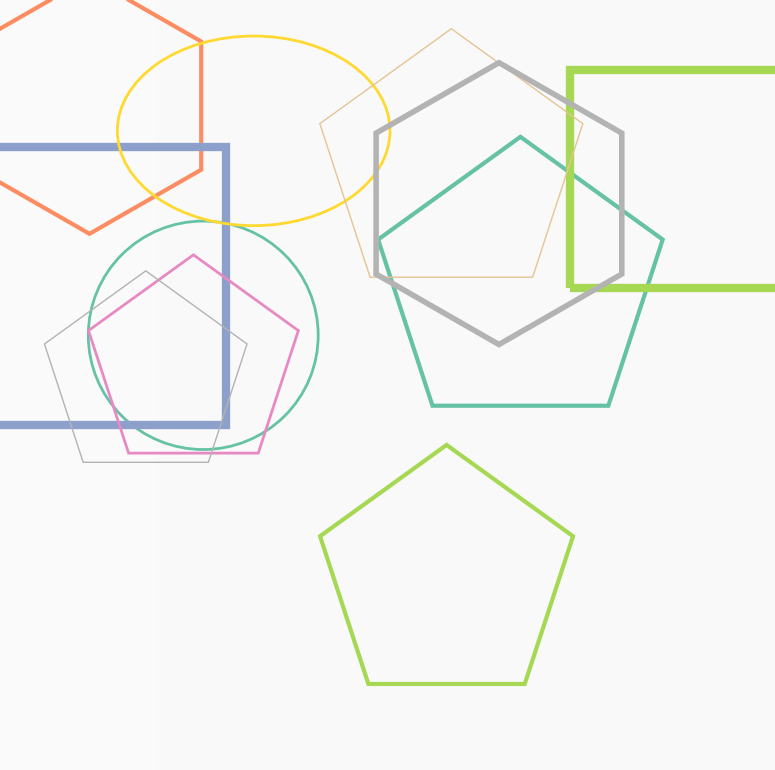[{"shape": "circle", "thickness": 1, "radius": 0.74, "center": [0.262, 0.565]}, {"shape": "pentagon", "thickness": 1.5, "radius": 0.97, "center": [0.672, 0.629]}, {"shape": "hexagon", "thickness": 1.5, "radius": 0.83, "center": [0.115, 0.863]}, {"shape": "square", "thickness": 3, "radius": 0.9, "center": [0.112, 0.629]}, {"shape": "pentagon", "thickness": 1, "radius": 0.71, "center": [0.25, 0.527]}, {"shape": "pentagon", "thickness": 1.5, "radius": 0.86, "center": [0.576, 0.251]}, {"shape": "square", "thickness": 3, "radius": 0.71, "center": [0.876, 0.767]}, {"shape": "oval", "thickness": 1, "radius": 0.88, "center": [0.327, 0.83]}, {"shape": "pentagon", "thickness": 0.5, "radius": 0.89, "center": [0.582, 0.784]}, {"shape": "pentagon", "thickness": 0.5, "radius": 0.69, "center": [0.188, 0.511]}, {"shape": "hexagon", "thickness": 2, "radius": 0.92, "center": [0.644, 0.736]}]